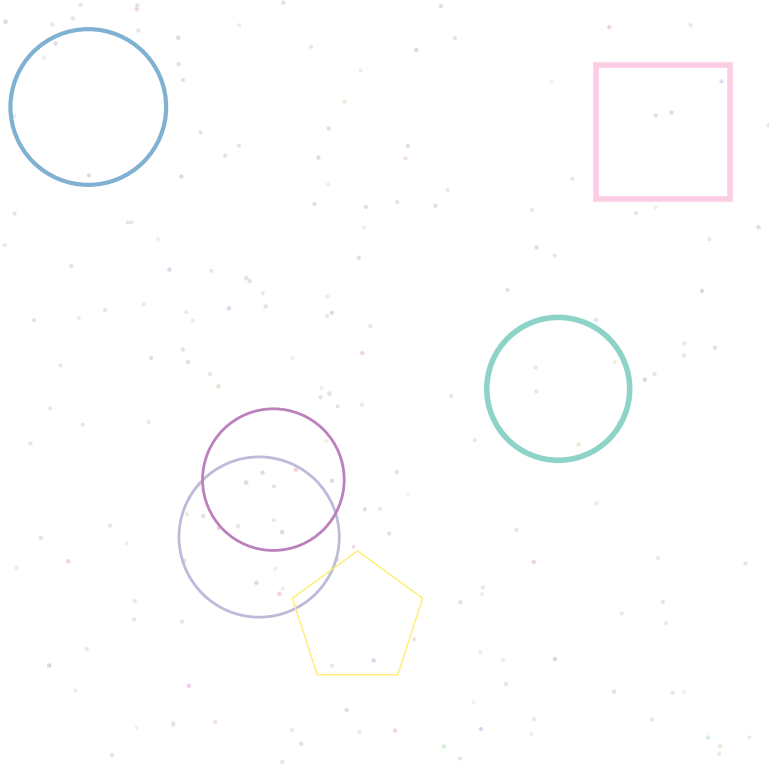[{"shape": "circle", "thickness": 2, "radius": 0.46, "center": [0.725, 0.495]}, {"shape": "circle", "thickness": 1, "radius": 0.52, "center": [0.337, 0.303]}, {"shape": "circle", "thickness": 1.5, "radius": 0.51, "center": [0.115, 0.861]}, {"shape": "square", "thickness": 2, "radius": 0.43, "center": [0.861, 0.828]}, {"shape": "circle", "thickness": 1, "radius": 0.46, "center": [0.355, 0.377]}, {"shape": "pentagon", "thickness": 0.5, "radius": 0.44, "center": [0.464, 0.196]}]